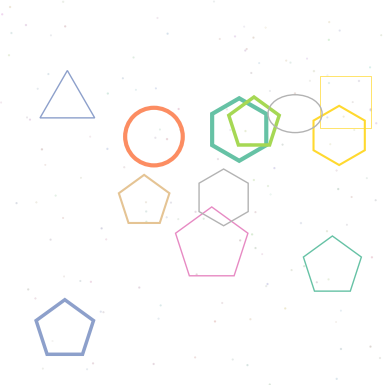[{"shape": "pentagon", "thickness": 1, "radius": 0.4, "center": [0.863, 0.308]}, {"shape": "hexagon", "thickness": 3, "radius": 0.41, "center": [0.621, 0.664]}, {"shape": "circle", "thickness": 3, "radius": 0.37, "center": [0.4, 0.645]}, {"shape": "pentagon", "thickness": 2.5, "radius": 0.39, "center": [0.168, 0.143]}, {"shape": "triangle", "thickness": 1, "radius": 0.41, "center": [0.175, 0.735]}, {"shape": "pentagon", "thickness": 1, "radius": 0.49, "center": [0.55, 0.364]}, {"shape": "pentagon", "thickness": 2.5, "radius": 0.34, "center": [0.66, 0.679]}, {"shape": "hexagon", "thickness": 1.5, "radius": 0.38, "center": [0.881, 0.648]}, {"shape": "square", "thickness": 0.5, "radius": 0.34, "center": [0.897, 0.735]}, {"shape": "pentagon", "thickness": 1.5, "radius": 0.35, "center": [0.374, 0.477]}, {"shape": "hexagon", "thickness": 1, "radius": 0.37, "center": [0.581, 0.487]}, {"shape": "oval", "thickness": 1, "radius": 0.35, "center": [0.766, 0.705]}]